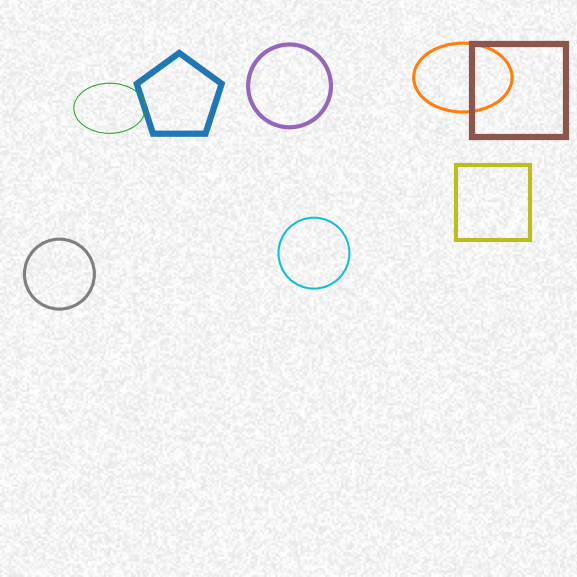[{"shape": "pentagon", "thickness": 3, "radius": 0.39, "center": [0.31, 0.83]}, {"shape": "oval", "thickness": 1.5, "radius": 0.43, "center": [0.802, 0.865]}, {"shape": "oval", "thickness": 0.5, "radius": 0.31, "center": [0.19, 0.812]}, {"shape": "circle", "thickness": 2, "radius": 0.36, "center": [0.501, 0.85]}, {"shape": "square", "thickness": 3, "radius": 0.4, "center": [0.899, 0.843]}, {"shape": "circle", "thickness": 1.5, "radius": 0.3, "center": [0.103, 0.524]}, {"shape": "square", "thickness": 2, "radius": 0.32, "center": [0.854, 0.649]}, {"shape": "circle", "thickness": 1, "radius": 0.31, "center": [0.544, 0.561]}]